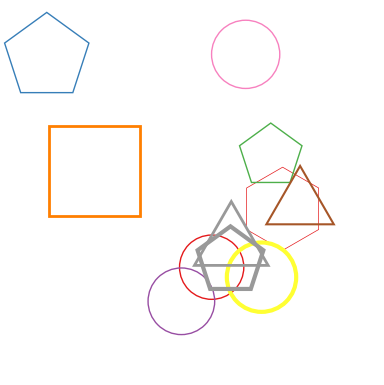[{"shape": "circle", "thickness": 1, "radius": 0.42, "center": [0.55, 0.306]}, {"shape": "hexagon", "thickness": 0.5, "radius": 0.54, "center": [0.734, 0.458]}, {"shape": "pentagon", "thickness": 1, "radius": 0.58, "center": [0.121, 0.853]}, {"shape": "pentagon", "thickness": 1, "radius": 0.43, "center": [0.703, 0.595]}, {"shape": "circle", "thickness": 1, "radius": 0.43, "center": [0.471, 0.217]}, {"shape": "square", "thickness": 2, "radius": 0.59, "center": [0.245, 0.556]}, {"shape": "circle", "thickness": 3, "radius": 0.45, "center": [0.679, 0.28]}, {"shape": "triangle", "thickness": 1.5, "radius": 0.51, "center": [0.779, 0.468]}, {"shape": "circle", "thickness": 1, "radius": 0.44, "center": [0.638, 0.859]}, {"shape": "triangle", "thickness": 2, "radius": 0.55, "center": [0.601, 0.366]}, {"shape": "pentagon", "thickness": 3, "radius": 0.45, "center": [0.599, 0.322]}]